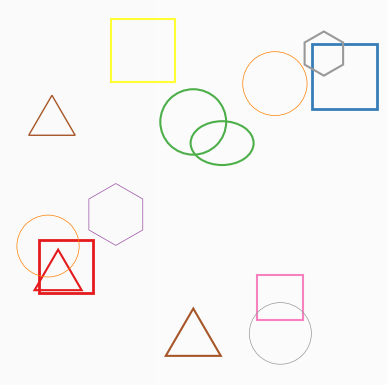[{"shape": "square", "thickness": 2, "radius": 0.35, "center": [0.17, 0.308]}, {"shape": "triangle", "thickness": 1.5, "radius": 0.35, "center": [0.15, 0.281]}, {"shape": "square", "thickness": 2, "radius": 0.42, "center": [0.89, 0.801]}, {"shape": "circle", "thickness": 1.5, "radius": 0.42, "center": [0.499, 0.683]}, {"shape": "oval", "thickness": 1.5, "radius": 0.41, "center": [0.573, 0.628]}, {"shape": "hexagon", "thickness": 0.5, "radius": 0.4, "center": [0.299, 0.443]}, {"shape": "circle", "thickness": 0.5, "radius": 0.4, "center": [0.124, 0.361]}, {"shape": "circle", "thickness": 0.5, "radius": 0.41, "center": [0.709, 0.783]}, {"shape": "square", "thickness": 1.5, "radius": 0.41, "center": [0.369, 0.869]}, {"shape": "triangle", "thickness": 1.5, "radius": 0.41, "center": [0.499, 0.117]}, {"shape": "triangle", "thickness": 1, "radius": 0.35, "center": [0.134, 0.683]}, {"shape": "square", "thickness": 1.5, "radius": 0.3, "center": [0.723, 0.227]}, {"shape": "circle", "thickness": 0.5, "radius": 0.4, "center": [0.724, 0.134]}, {"shape": "hexagon", "thickness": 1.5, "radius": 0.29, "center": [0.836, 0.861]}]